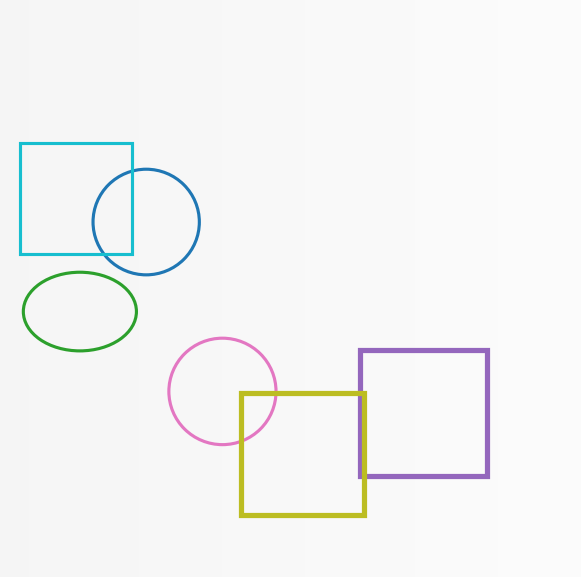[{"shape": "circle", "thickness": 1.5, "radius": 0.46, "center": [0.252, 0.615]}, {"shape": "oval", "thickness": 1.5, "radius": 0.49, "center": [0.137, 0.46]}, {"shape": "square", "thickness": 2.5, "radius": 0.54, "center": [0.729, 0.284]}, {"shape": "circle", "thickness": 1.5, "radius": 0.46, "center": [0.383, 0.321]}, {"shape": "square", "thickness": 2.5, "radius": 0.53, "center": [0.52, 0.212]}, {"shape": "square", "thickness": 1.5, "radius": 0.48, "center": [0.131, 0.656]}]